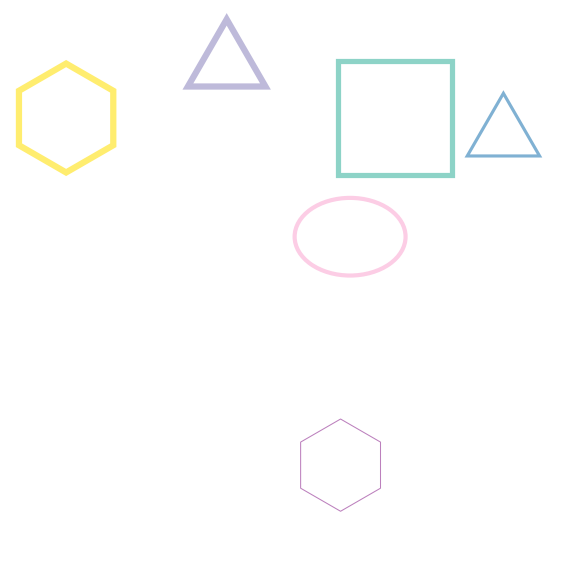[{"shape": "square", "thickness": 2.5, "radius": 0.49, "center": [0.684, 0.795]}, {"shape": "triangle", "thickness": 3, "radius": 0.39, "center": [0.393, 0.888]}, {"shape": "triangle", "thickness": 1.5, "radius": 0.36, "center": [0.872, 0.765]}, {"shape": "oval", "thickness": 2, "radius": 0.48, "center": [0.606, 0.589]}, {"shape": "hexagon", "thickness": 0.5, "radius": 0.4, "center": [0.59, 0.194]}, {"shape": "hexagon", "thickness": 3, "radius": 0.47, "center": [0.114, 0.795]}]